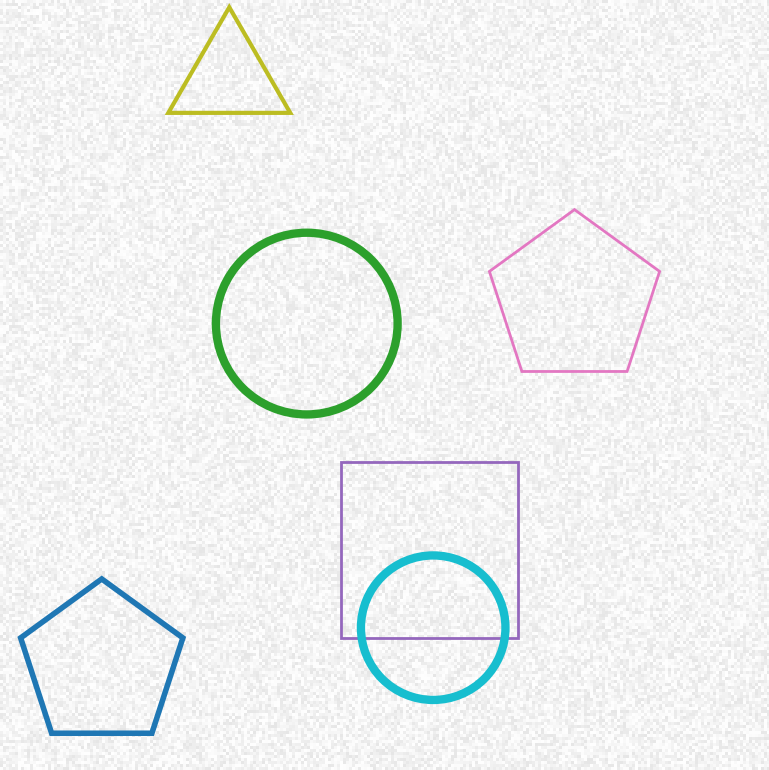[{"shape": "pentagon", "thickness": 2, "radius": 0.55, "center": [0.132, 0.137]}, {"shape": "circle", "thickness": 3, "radius": 0.59, "center": [0.398, 0.58]}, {"shape": "square", "thickness": 1, "radius": 0.57, "center": [0.558, 0.286]}, {"shape": "pentagon", "thickness": 1, "radius": 0.58, "center": [0.746, 0.612]}, {"shape": "triangle", "thickness": 1.5, "radius": 0.46, "center": [0.298, 0.899]}, {"shape": "circle", "thickness": 3, "radius": 0.47, "center": [0.563, 0.185]}]